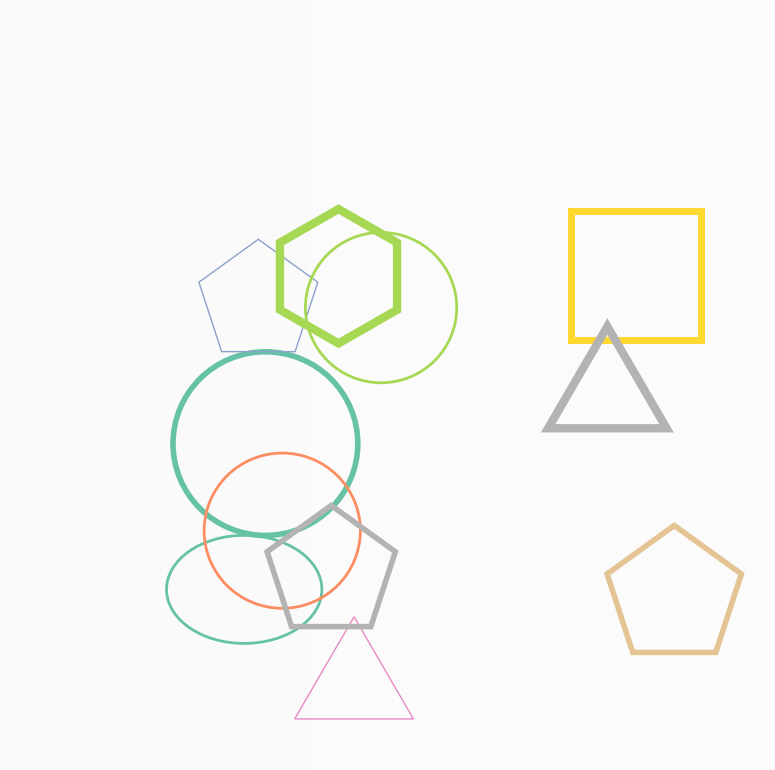[{"shape": "oval", "thickness": 1, "radius": 0.5, "center": [0.315, 0.235]}, {"shape": "circle", "thickness": 2, "radius": 0.6, "center": [0.342, 0.424]}, {"shape": "circle", "thickness": 1, "radius": 0.5, "center": [0.364, 0.311]}, {"shape": "pentagon", "thickness": 0.5, "radius": 0.4, "center": [0.333, 0.609]}, {"shape": "triangle", "thickness": 0.5, "radius": 0.44, "center": [0.457, 0.111]}, {"shape": "circle", "thickness": 1, "radius": 0.49, "center": [0.492, 0.601]}, {"shape": "hexagon", "thickness": 3, "radius": 0.44, "center": [0.437, 0.641]}, {"shape": "square", "thickness": 2.5, "radius": 0.42, "center": [0.821, 0.642]}, {"shape": "pentagon", "thickness": 2, "radius": 0.46, "center": [0.87, 0.226]}, {"shape": "triangle", "thickness": 3, "radius": 0.44, "center": [0.784, 0.488]}, {"shape": "pentagon", "thickness": 2, "radius": 0.43, "center": [0.427, 0.257]}]